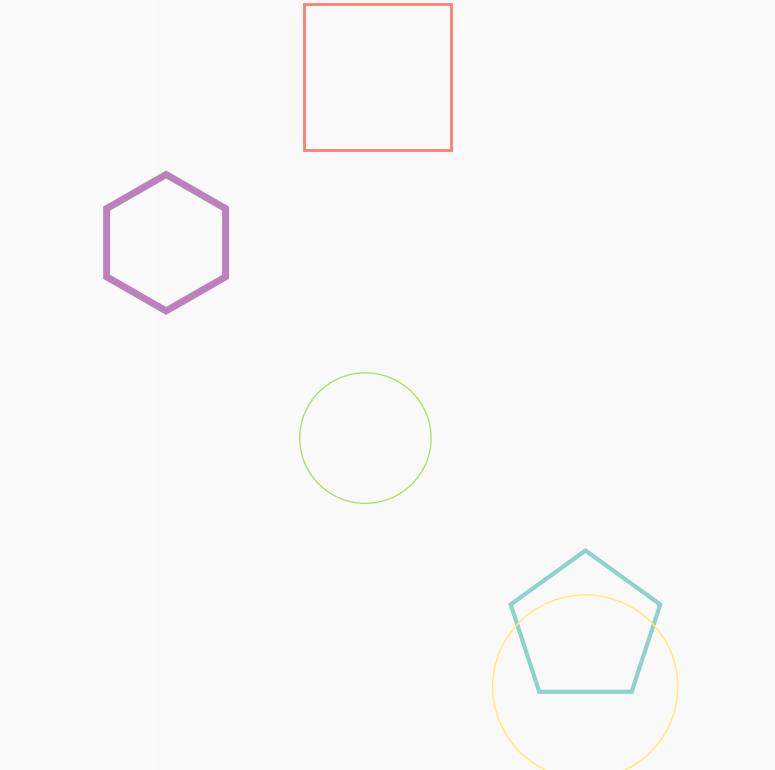[{"shape": "pentagon", "thickness": 1.5, "radius": 0.51, "center": [0.755, 0.184]}, {"shape": "square", "thickness": 1, "radius": 0.47, "center": [0.487, 0.9]}, {"shape": "circle", "thickness": 0.5, "radius": 0.42, "center": [0.471, 0.431]}, {"shape": "hexagon", "thickness": 2.5, "radius": 0.44, "center": [0.214, 0.685]}, {"shape": "circle", "thickness": 0.5, "radius": 0.6, "center": [0.755, 0.108]}]